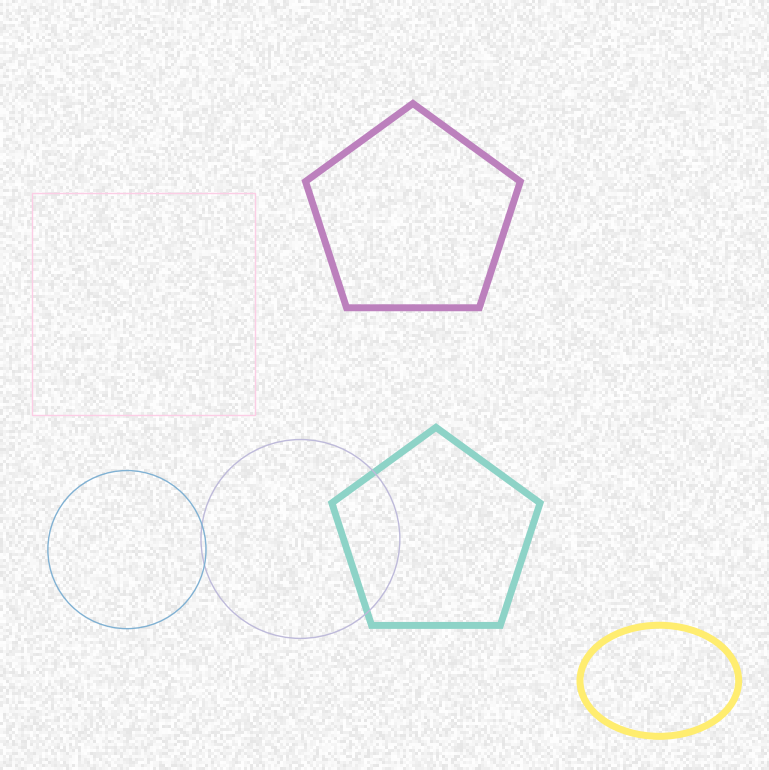[{"shape": "pentagon", "thickness": 2.5, "radius": 0.71, "center": [0.566, 0.303]}, {"shape": "circle", "thickness": 0.5, "radius": 0.65, "center": [0.39, 0.3]}, {"shape": "circle", "thickness": 0.5, "radius": 0.51, "center": [0.165, 0.286]}, {"shape": "square", "thickness": 0.5, "radius": 0.72, "center": [0.186, 0.605]}, {"shape": "pentagon", "thickness": 2.5, "radius": 0.73, "center": [0.536, 0.719]}, {"shape": "oval", "thickness": 2.5, "radius": 0.52, "center": [0.856, 0.116]}]